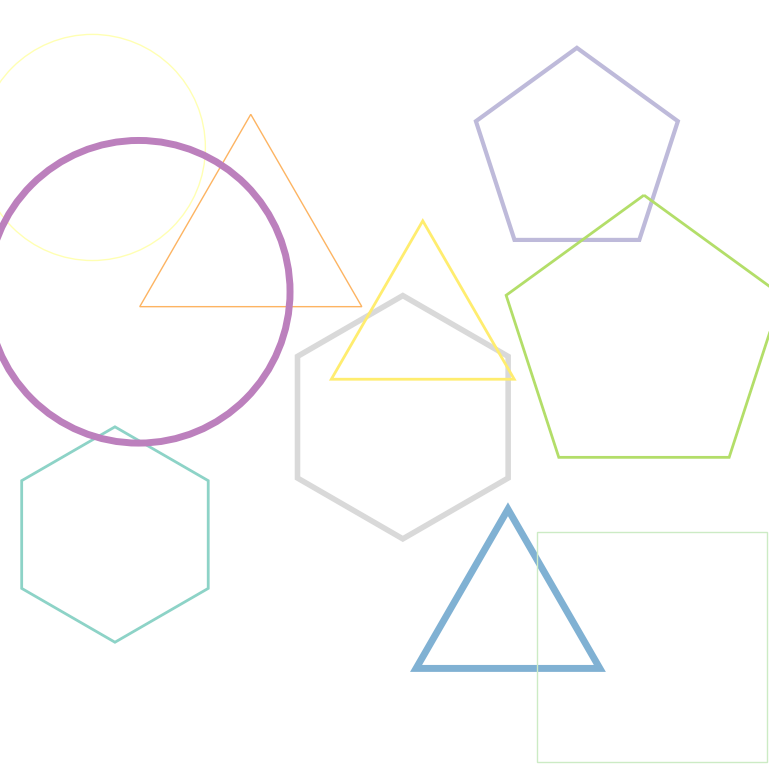[{"shape": "hexagon", "thickness": 1, "radius": 0.7, "center": [0.149, 0.306]}, {"shape": "circle", "thickness": 0.5, "radius": 0.73, "center": [0.12, 0.808]}, {"shape": "pentagon", "thickness": 1.5, "radius": 0.69, "center": [0.749, 0.8]}, {"shape": "triangle", "thickness": 2.5, "radius": 0.69, "center": [0.66, 0.201]}, {"shape": "triangle", "thickness": 0.5, "radius": 0.83, "center": [0.326, 0.685]}, {"shape": "pentagon", "thickness": 1, "radius": 0.94, "center": [0.836, 0.558]}, {"shape": "hexagon", "thickness": 2, "radius": 0.79, "center": [0.523, 0.458]}, {"shape": "circle", "thickness": 2.5, "radius": 0.98, "center": [0.18, 0.621]}, {"shape": "square", "thickness": 0.5, "radius": 0.75, "center": [0.846, 0.16]}, {"shape": "triangle", "thickness": 1, "radius": 0.69, "center": [0.549, 0.576]}]